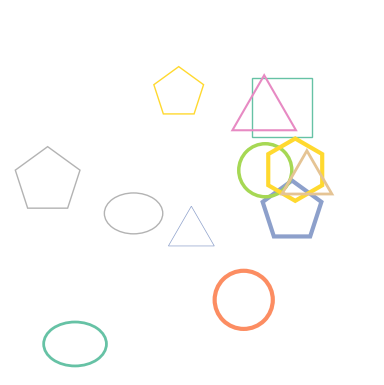[{"shape": "square", "thickness": 1, "radius": 0.39, "center": [0.733, 0.721]}, {"shape": "oval", "thickness": 2, "radius": 0.41, "center": [0.195, 0.107]}, {"shape": "circle", "thickness": 3, "radius": 0.38, "center": [0.633, 0.221]}, {"shape": "pentagon", "thickness": 3, "radius": 0.4, "center": [0.758, 0.451]}, {"shape": "triangle", "thickness": 0.5, "radius": 0.34, "center": [0.497, 0.396]}, {"shape": "triangle", "thickness": 1.5, "radius": 0.48, "center": [0.686, 0.709]}, {"shape": "circle", "thickness": 2.5, "radius": 0.34, "center": [0.689, 0.558]}, {"shape": "hexagon", "thickness": 3, "radius": 0.4, "center": [0.767, 0.559]}, {"shape": "pentagon", "thickness": 1, "radius": 0.34, "center": [0.464, 0.759]}, {"shape": "triangle", "thickness": 2, "radius": 0.37, "center": [0.797, 0.534]}, {"shape": "oval", "thickness": 1, "radius": 0.38, "center": [0.347, 0.446]}, {"shape": "pentagon", "thickness": 1, "radius": 0.44, "center": [0.124, 0.531]}]